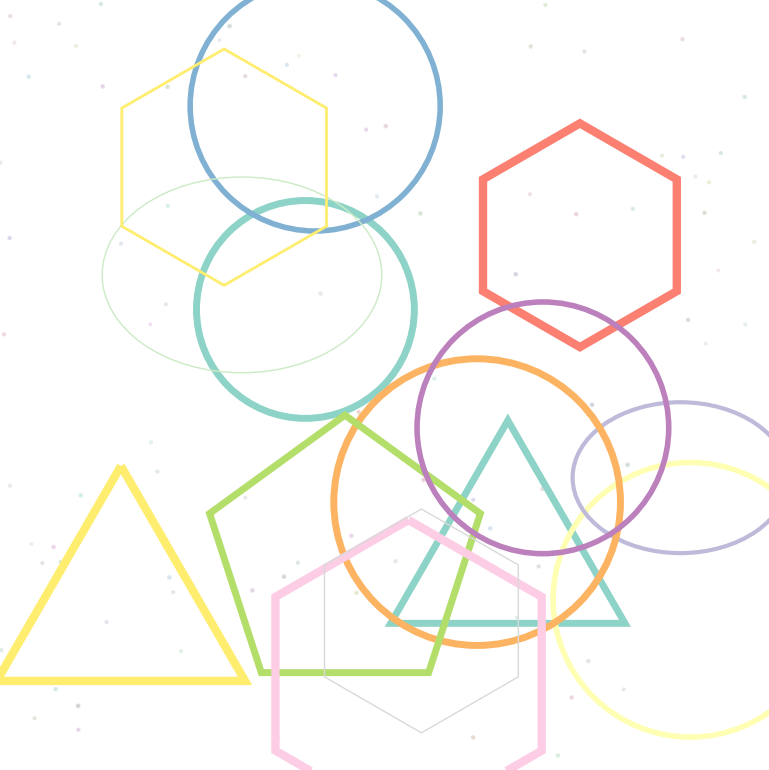[{"shape": "triangle", "thickness": 2.5, "radius": 0.88, "center": [0.66, 0.278]}, {"shape": "circle", "thickness": 2.5, "radius": 0.71, "center": [0.397, 0.598]}, {"shape": "circle", "thickness": 2, "radius": 0.89, "center": [0.897, 0.221]}, {"shape": "oval", "thickness": 1.5, "radius": 0.7, "center": [0.884, 0.38]}, {"shape": "hexagon", "thickness": 3, "radius": 0.73, "center": [0.753, 0.694]}, {"shape": "circle", "thickness": 2, "radius": 0.81, "center": [0.409, 0.862]}, {"shape": "circle", "thickness": 2.5, "radius": 0.93, "center": [0.62, 0.348]}, {"shape": "pentagon", "thickness": 2.5, "radius": 0.92, "center": [0.448, 0.276]}, {"shape": "hexagon", "thickness": 3, "radius": 1.0, "center": [0.531, 0.125]}, {"shape": "hexagon", "thickness": 0.5, "radius": 0.73, "center": [0.547, 0.194]}, {"shape": "circle", "thickness": 2, "radius": 0.82, "center": [0.705, 0.444]}, {"shape": "oval", "thickness": 0.5, "radius": 0.91, "center": [0.314, 0.643]}, {"shape": "hexagon", "thickness": 1, "radius": 0.77, "center": [0.291, 0.783]}, {"shape": "triangle", "thickness": 3, "radius": 0.93, "center": [0.157, 0.209]}]